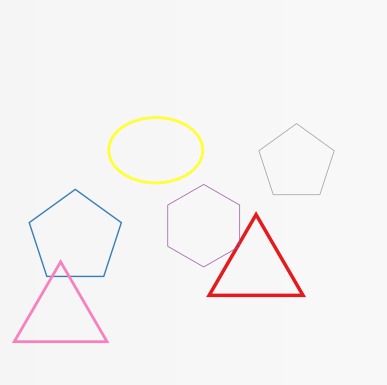[{"shape": "triangle", "thickness": 2.5, "radius": 0.7, "center": [0.661, 0.303]}, {"shape": "pentagon", "thickness": 1, "radius": 0.62, "center": [0.194, 0.383]}, {"shape": "hexagon", "thickness": 0.5, "radius": 0.54, "center": [0.526, 0.414]}, {"shape": "oval", "thickness": 2, "radius": 0.61, "center": [0.402, 0.61]}, {"shape": "triangle", "thickness": 2, "radius": 0.69, "center": [0.156, 0.182]}, {"shape": "pentagon", "thickness": 0.5, "radius": 0.51, "center": [0.765, 0.577]}]